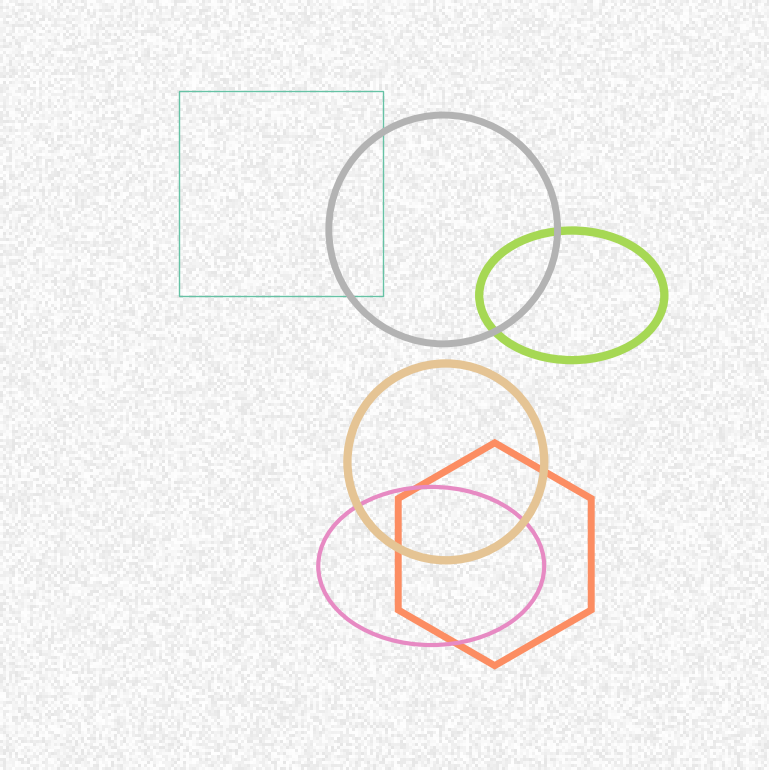[{"shape": "square", "thickness": 0.5, "radius": 0.66, "center": [0.365, 0.749]}, {"shape": "hexagon", "thickness": 2.5, "radius": 0.72, "center": [0.643, 0.28]}, {"shape": "oval", "thickness": 1.5, "radius": 0.73, "center": [0.56, 0.265]}, {"shape": "oval", "thickness": 3, "radius": 0.6, "center": [0.743, 0.616]}, {"shape": "circle", "thickness": 3, "radius": 0.64, "center": [0.579, 0.4]}, {"shape": "circle", "thickness": 2.5, "radius": 0.74, "center": [0.576, 0.702]}]